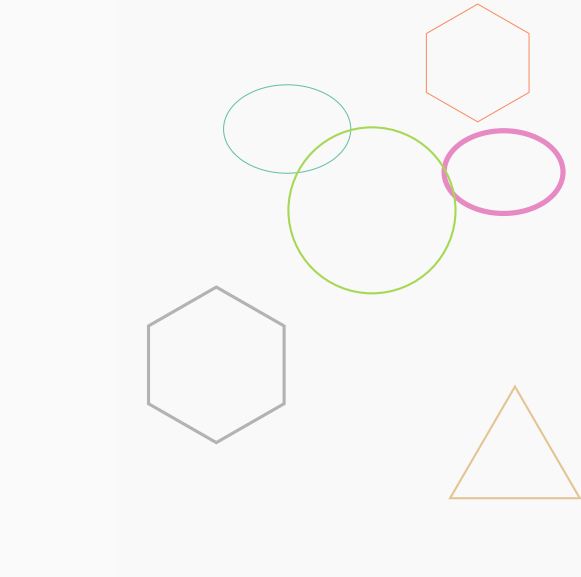[{"shape": "oval", "thickness": 0.5, "radius": 0.55, "center": [0.494, 0.776]}, {"shape": "hexagon", "thickness": 0.5, "radius": 0.51, "center": [0.822, 0.89]}, {"shape": "oval", "thickness": 2.5, "radius": 0.51, "center": [0.866, 0.701]}, {"shape": "circle", "thickness": 1, "radius": 0.72, "center": [0.64, 0.635]}, {"shape": "triangle", "thickness": 1, "radius": 0.64, "center": [0.886, 0.201]}, {"shape": "hexagon", "thickness": 1.5, "radius": 0.67, "center": [0.372, 0.367]}]